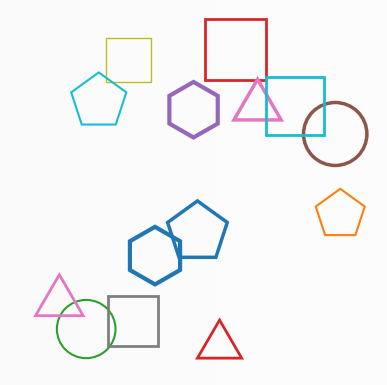[{"shape": "pentagon", "thickness": 2.5, "radius": 0.4, "center": [0.51, 0.397]}, {"shape": "hexagon", "thickness": 3, "radius": 0.37, "center": [0.4, 0.336]}, {"shape": "pentagon", "thickness": 1.5, "radius": 0.33, "center": [0.878, 0.443]}, {"shape": "circle", "thickness": 1.5, "radius": 0.38, "center": [0.222, 0.145]}, {"shape": "square", "thickness": 2, "radius": 0.4, "center": [0.609, 0.872]}, {"shape": "triangle", "thickness": 2, "radius": 0.33, "center": [0.567, 0.103]}, {"shape": "hexagon", "thickness": 3, "radius": 0.36, "center": [0.5, 0.715]}, {"shape": "circle", "thickness": 2.5, "radius": 0.41, "center": [0.865, 0.652]}, {"shape": "triangle", "thickness": 2.5, "radius": 0.35, "center": [0.665, 0.724]}, {"shape": "triangle", "thickness": 2, "radius": 0.35, "center": [0.153, 0.215]}, {"shape": "square", "thickness": 2, "radius": 0.32, "center": [0.343, 0.166]}, {"shape": "square", "thickness": 1, "radius": 0.29, "center": [0.332, 0.845]}, {"shape": "square", "thickness": 2, "radius": 0.38, "center": [0.761, 0.724]}, {"shape": "pentagon", "thickness": 1.5, "radius": 0.37, "center": [0.255, 0.737]}]